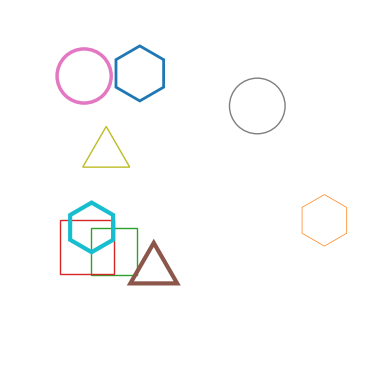[{"shape": "hexagon", "thickness": 2, "radius": 0.36, "center": [0.363, 0.809]}, {"shape": "hexagon", "thickness": 0.5, "radius": 0.33, "center": [0.843, 0.428]}, {"shape": "square", "thickness": 1, "radius": 0.3, "center": [0.296, 0.347]}, {"shape": "square", "thickness": 1, "radius": 0.35, "center": [0.225, 0.358]}, {"shape": "triangle", "thickness": 3, "radius": 0.35, "center": [0.399, 0.299]}, {"shape": "circle", "thickness": 2.5, "radius": 0.35, "center": [0.219, 0.803]}, {"shape": "circle", "thickness": 1, "radius": 0.36, "center": [0.668, 0.725]}, {"shape": "triangle", "thickness": 1, "radius": 0.35, "center": [0.276, 0.601]}, {"shape": "hexagon", "thickness": 3, "radius": 0.32, "center": [0.238, 0.409]}]